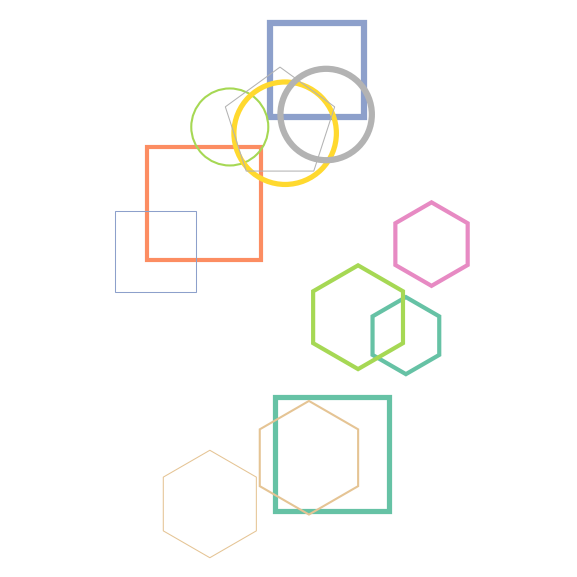[{"shape": "hexagon", "thickness": 2, "radius": 0.33, "center": [0.703, 0.418]}, {"shape": "square", "thickness": 2.5, "radius": 0.49, "center": [0.575, 0.212]}, {"shape": "square", "thickness": 2, "radius": 0.49, "center": [0.353, 0.647]}, {"shape": "square", "thickness": 3, "radius": 0.41, "center": [0.549, 0.879]}, {"shape": "square", "thickness": 0.5, "radius": 0.35, "center": [0.269, 0.563]}, {"shape": "hexagon", "thickness": 2, "radius": 0.36, "center": [0.747, 0.576]}, {"shape": "hexagon", "thickness": 2, "radius": 0.45, "center": [0.62, 0.45]}, {"shape": "circle", "thickness": 1, "radius": 0.33, "center": [0.398, 0.779]}, {"shape": "circle", "thickness": 2.5, "radius": 0.44, "center": [0.494, 0.768]}, {"shape": "hexagon", "thickness": 1, "radius": 0.49, "center": [0.535, 0.207]}, {"shape": "hexagon", "thickness": 0.5, "radius": 0.47, "center": [0.363, 0.126]}, {"shape": "circle", "thickness": 3, "radius": 0.4, "center": [0.565, 0.801]}, {"shape": "pentagon", "thickness": 0.5, "radius": 0.5, "center": [0.485, 0.783]}]